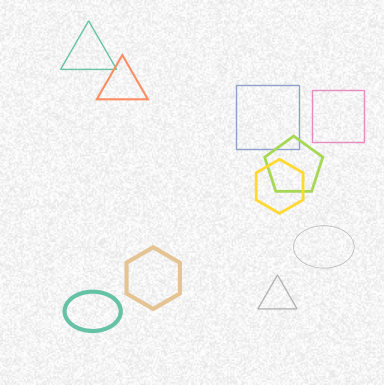[{"shape": "triangle", "thickness": 1, "radius": 0.42, "center": [0.23, 0.862]}, {"shape": "oval", "thickness": 3, "radius": 0.36, "center": [0.241, 0.191]}, {"shape": "triangle", "thickness": 1.5, "radius": 0.38, "center": [0.318, 0.78]}, {"shape": "square", "thickness": 1, "radius": 0.41, "center": [0.695, 0.697]}, {"shape": "square", "thickness": 1, "radius": 0.34, "center": [0.878, 0.699]}, {"shape": "pentagon", "thickness": 2, "radius": 0.4, "center": [0.763, 0.567]}, {"shape": "hexagon", "thickness": 2, "radius": 0.35, "center": [0.726, 0.516]}, {"shape": "hexagon", "thickness": 3, "radius": 0.4, "center": [0.398, 0.278]}, {"shape": "triangle", "thickness": 1, "radius": 0.29, "center": [0.721, 0.227]}, {"shape": "oval", "thickness": 0.5, "radius": 0.39, "center": [0.841, 0.359]}]